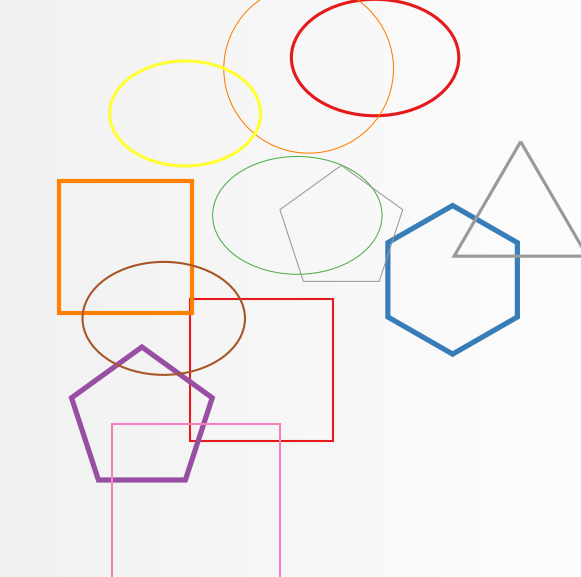[{"shape": "square", "thickness": 1, "radius": 0.61, "center": [0.45, 0.358]}, {"shape": "oval", "thickness": 1.5, "radius": 0.72, "center": [0.645, 0.9]}, {"shape": "hexagon", "thickness": 2.5, "radius": 0.64, "center": [0.779, 0.515]}, {"shape": "oval", "thickness": 0.5, "radius": 0.73, "center": [0.512, 0.626]}, {"shape": "pentagon", "thickness": 2.5, "radius": 0.64, "center": [0.244, 0.271]}, {"shape": "circle", "thickness": 0.5, "radius": 0.73, "center": [0.531, 0.88]}, {"shape": "square", "thickness": 2, "radius": 0.57, "center": [0.216, 0.572]}, {"shape": "oval", "thickness": 1.5, "radius": 0.65, "center": [0.319, 0.803]}, {"shape": "oval", "thickness": 1, "radius": 0.7, "center": [0.282, 0.448]}, {"shape": "square", "thickness": 1, "radius": 0.72, "center": [0.337, 0.121]}, {"shape": "pentagon", "thickness": 0.5, "radius": 0.56, "center": [0.587, 0.602]}, {"shape": "triangle", "thickness": 1.5, "radius": 0.66, "center": [0.896, 0.622]}]